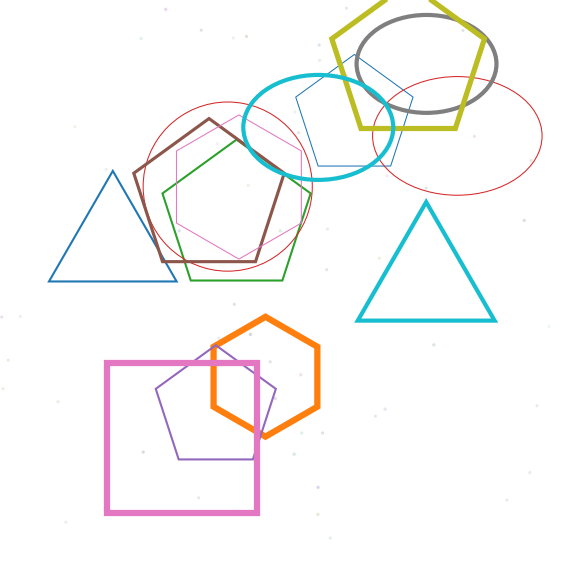[{"shape": "triangle", "thickness": 1, "radius": 0.64, "center": [0.195, 0.576]}, {"shape": "pentagon", "thickness": 0.5, "radius": 0.53, "center": [0.614, 0.798]}, {"shape": "hexagon", "thickness": 3, "radius": 0.52, "center": [0.46, 0.347]}, {"shape": "pentagon", "thickness": 1, "radius": 0.67, "center": [0.41, 0.623]}, {"shape": "circle", "thickness": 0.5, "radius": 0.73, "center": [0.394, 0.676]}, {"shape": "oval", "thickness": 0.5, "radius": 0.73, "center": [0.792, 0.764]}, {"shape": "pentagon", "thickness": 1, "radius": 0.55, "center": [0.374, 0.292]}, {"shape": "pentagon", "thickness": 1.5, "radius": 0.68, "center": [0.362, 0.657]}, {"shape": "hexagon", "thickness": 0.5, "radius": 0.62, "center": [0.414, 0.675]}, {"shape": "square", "thickness": 3, "radius": 0.65, "center": [0.315, 0.241]}, {"shape": "oval", "thickness": 2, "radius": 0.61, "center": [0.739, 0.888]}, {"shape": "pentagon", "thickness": 2.5, "radius": 0.69, "center": [0.707, 0.889]}, {"shape": "triangle", "thickness": 2, "radius": 0.68, "center": [0.738, 0.512]}, {"shape": "oval", "thickness": 2, "radius": 0.65, "center": [0.551, 0.779]}]